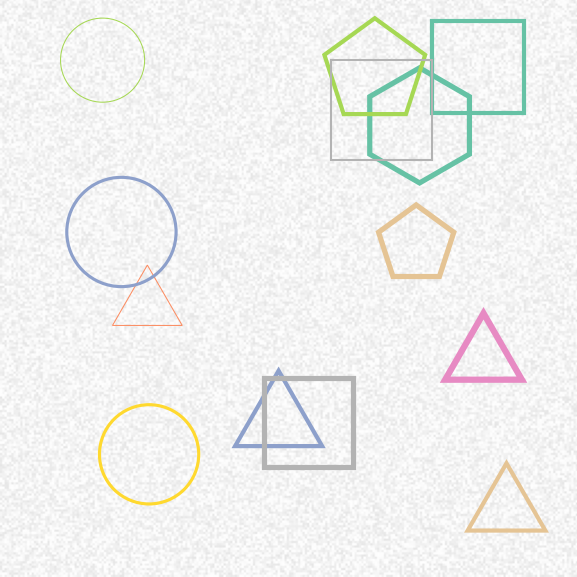[{"shape": "hexagon", "thickness": 2.5, "radius": 0.5, "center": [0.727, 0.782]}, {"shape": "square", "thickness": 2, "radius": 0.4, "center": [0.827, 0.883]}, {"shape": "triangle", "thickness": 0.5, "radius": 0.35, "center": [0.255, 0.47]}, {"shape": "circle", "thickness": 1.5, "radius": 0.47, "center": [0.21, 0.597]}, {"shape": "triangle", "thickness": 2, "radius": 0.44, "center": [0.482, 0.27]}, {"shape": "triangle", "thickness": 3, "radius": 0.38, "center": [0.837, 0.38]}, {"shape": "pentagon", "thickness": 2, "radius": 0.46, "center": [0.649, 0.876]}, {"shape": "circle", "thickness": 0.5, "radius": 0.36, "center": [0.178, 0.895]}, {"shape": "circle", "thickness": 1.5, "radius": 0.43, "center": [0.258, 0.212]}, {"shape": "pentagon", "thickness": 2.5, "radius": 0.34, "center": [0.721, 0.576]}, {"shape": "triangle", "thickness": 2, "radius": 0.39, "center": [0.877, 0.119]}, {"shape": "square", "thickness": 1, "radius": 0.44, "center": [0.66, 0.809]}, {"shape": "square", "thickness": 2.5, "radius": 0.39, "center": [0.534, 0.268]}]